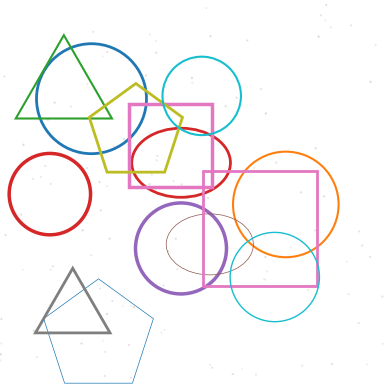[{"shape": "circle", "thickness": 2, "radius": 0.71, "center": [0.238, 0.744]}, {"shape": "pentagon", "thickness": 0.5, "radius": 0.75, "center": [0.256, 0.126]}, {"shape": "circle", "thickness": 1.5, "radius": 0.69, "center": [0.742, 0.469]}, {"shape": "triangle", "thickness": 1.5, "radius": 0.72, "center": [0.166, 0.764]}, {"shape": "circle", "thickness": 2.5, "radius": 0.53, "center": [0.129, 0.496]}, {"shape": "oval", "thickness": 2, "radius": 0.64, "center": [0.47, 0.577]}, {"shape": "circle", "thickness": 2.5, "radius": 0.59, "center": [0.47, 0.355]}, {"shape": "oval", "thickness": 0.5, "radius": 0.57, "center": [0.545, 0.365]}, {"shape": "square", "thickness": 2, "radius": 0.74, "center": [0.675, 0.406]}, {"shape": "square", "thickness": 2.5, "radius": 0.54, "center": [0.444, 0.622]}, {"shape": "triangle", "thickness": 2, "radius": 0.56, "center": [0.189, 0.191]}, {"shape": "pentagon", "thickness": 2, "radius": 0.64, "center": [0.353, 0.656]}, {"shape": "circle", "thickness": 1.5, "radius": 0.51, "center": [0.524, 0.751]}, {"shape": "circle", "thickness": 1, "radius": 0.58, "center": [0.714, 0.28]}]